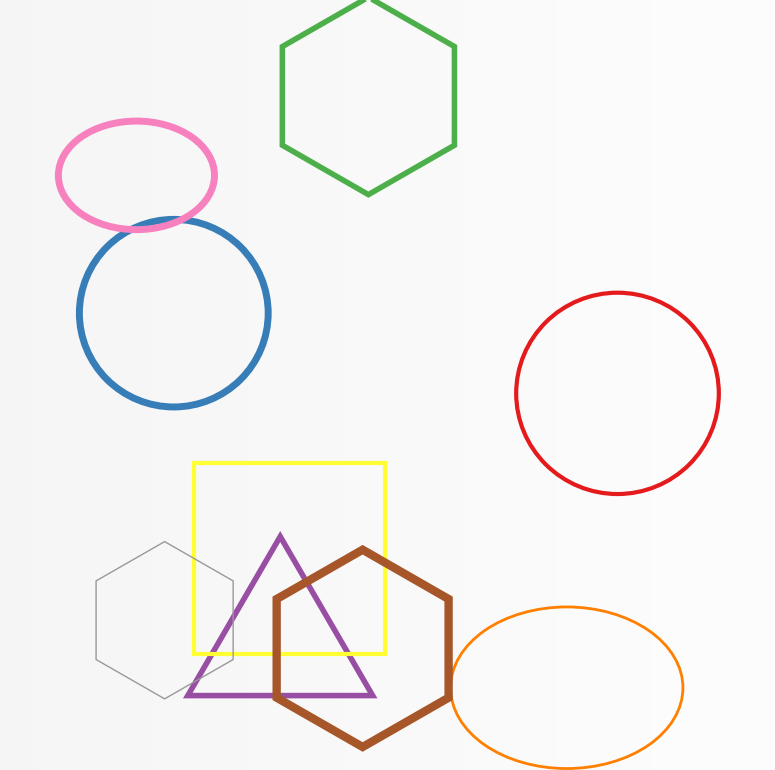[{"shape": "circle", "thickness": 1.5, "radius": 0.65, "center": [0.797, 0.489]}, {"shape": "circle", "thickness": 2.5, "radius": 0.61, "center": [0.224, 0.593]}, {"shape": "hexagon", "thickness": 2, "radius": 0.64, "center": [0.475, 0.875]}, {"shape": "triangle", "thickness": 2, "radius": 0.69, "center": [0.362, 0.165]}, {"shape": "oval", "thickness": 1, "radius": 0.75, "center": [0.731, 0.107]}, {"shape": "square", "thickness": 1.5, "radius": 0.62, "center": [0.374, 0.275]}, {"shape": "hexagon", "thickness": 3, "radius": 0.64, "center": [0.468, 0.158]}, {"shape": "oval", "thickness": 2.5, "radius": 0.5, "center": [0.176, 0.772]}, {"shape": "hexagon", "thickness": 0.5, "radius": 0.51, "center": [0.212, 0.195]}]